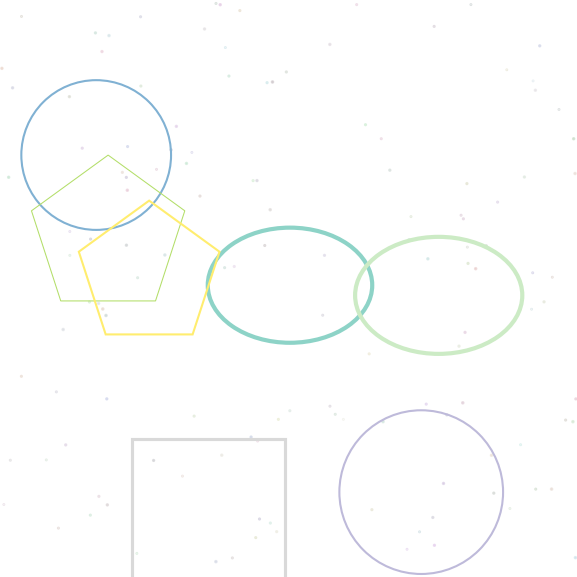[{"shape": "oval", "thickness": 2, "radius": 0.71, "center": [0.502, 0.505]}, {"shape": "circle", "thickness": 1, "radius": 0.71, "center": [0.729, 0.147]}, {"shape": "circle", "thickness": 1, "radius": 0.65, "center": [0.167, 0.731]}, {"shape": "pentagon", "thickness": 0.5, "radius": 0.7, "center": [0.187, 0.591]}, {"shape": "square", "thickness": 1.5, "radius": 0.66, "center": [0.361, 0.107]}, {"shape": "oval", "thickness": 2, "radius": 0.72, "center": [0.76, 0.488]}, {"shape": "pentagon", "thickness": 1, "radius": 0.64, "center": [0.258, 0.524]}]